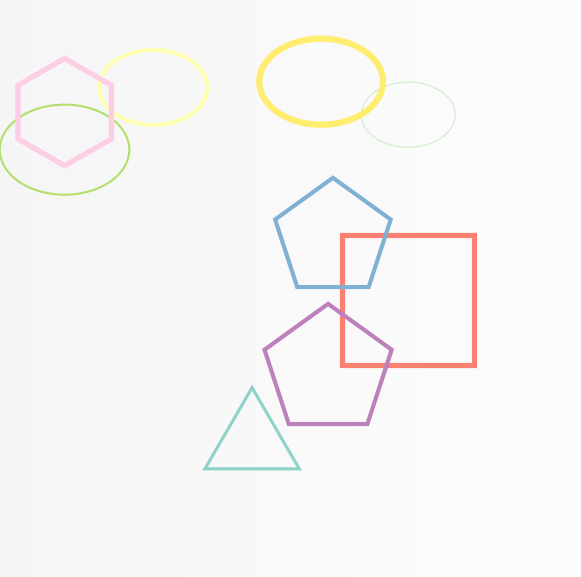[{"shape": "triangle", "thickness": 1.5, "radius": 0.47, "center": [0.434, 0.234]}, {"shape": "oval", "thickness": 2, "radius": 0.46, "center": [0.264, 0.848]}, {"shape": "square", "thickness": 2.5, "radius": 0.57, "center": [0.702, 0.48]}, {"shape": "pentagon", "thickness": 2, "radius": 0.52, "center": [0.573, 0.587]}, {"shape": "oval", "thickness": 1, "radius": 0.56, "center": [0.111, 0.74]}, {"shape": "hexagon", "thickness": 2.5, "radius": 0.46, "center": [0.111, 0.805]}, {"shape": "pentagon", "thickness": 2, "radius": 0.58, "center": [0.564, 0.358]}, {"shape": "oval", "thickness": 0.5, "radius": 0.4, "center": [0.702, 0.801]}, {"shape": "oval", "thickness": 3, "radius": 0.53, "center": [0.552, 0.858]}]